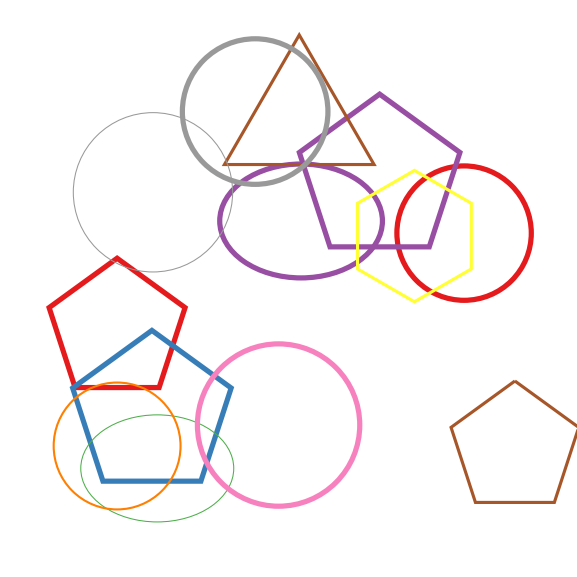[{"shape": "circle", "thickness": 2.5, "radius": 0.58, "center": [0.804, 0.595]}, {"shape": "pentagon", "thickness": 2.5, "radius": 0.62, "center": [0.203, 0.428]}, {"shape": "pentagon", "thickness": 2.5, "radius": 0.72, "center": [0.263, 0.283]}, {"shape": "oval", "thickness": 0.5, "radius": 0.66, "center": [0.272, 0.188]}, {"shape": "oval", "thickness": 2.5, "radius": 0.7, "center": [0.521, 0.617]}, {"shape": "pentagon", "thickness": 2.5, "radius": 0.73, "center": [0.657, 0.69]}, {"shape": "circle", "thickness": 1, "radius": 0.55, "center": [0.203, 0.227]}, {"shape": "hexagon", "thickness": 1.5, "radius": 0.57, "center": [0.718, 0.59]}, {"shape": "triangle", "thickness": 1.5, "radius": 0.75, "center": [0.518, 0.789]}, {"shape": "pentagon", "thickness": 1.5, "radius": 0.58, "center": [0.892, 0.223]}, {"shape": "circle", "thickness": 2.5, "radius": 0.7, "center": [0.482, 0.263]}, {"shape": "circle", "thickness": 2.5, "radius": 0.63, "center": [0.442, 0.806]}, {"shape": "circle", "thickness": 0.5, "radius": 0.69, "center": [0.265, 0.666]}]